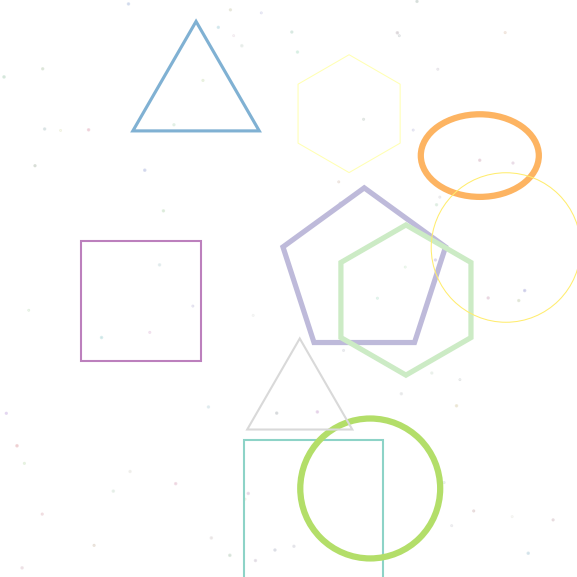[{"shape": "square", "thickness": 1, "radius": 0.6, "center": [0.543, 0.117]}, {"shape": "hexagon", "thickness": 0.5, "radius": 0.51, "center": [0.604, 0.802]}, {"shape": "pentagon", "thickness": 2.5, "radius": 0.74, "center": [0.631, 0.526]}, {"shape": "triangle", "thickness": 1.5, "radius": 0.63, "center": [0.339, 0.836]}, {"shape": "oval", "thickness": 3, "radius": 0.51, "center": [0.831, 0.73]}, {"shape": "circle", "thickness": 3, "radius": 0.61, "center": [0.641, 0.153]}, {"shape": "triangle", "thickness": 1, "radius": 0.53, "center": [0.519, 0.308]}, {"shape": "square", "thickness": 1, "radius": 0.52, "center": [0.244, 0.478]}, {"shape": "hexagon", "thickness": 2.5, "radius": 0.65, "center": [0.703, 0.48]}, {"shape": "circle", "thickness": 0.5, "radius": 0.65, "center": [0.876, 0.571]}]